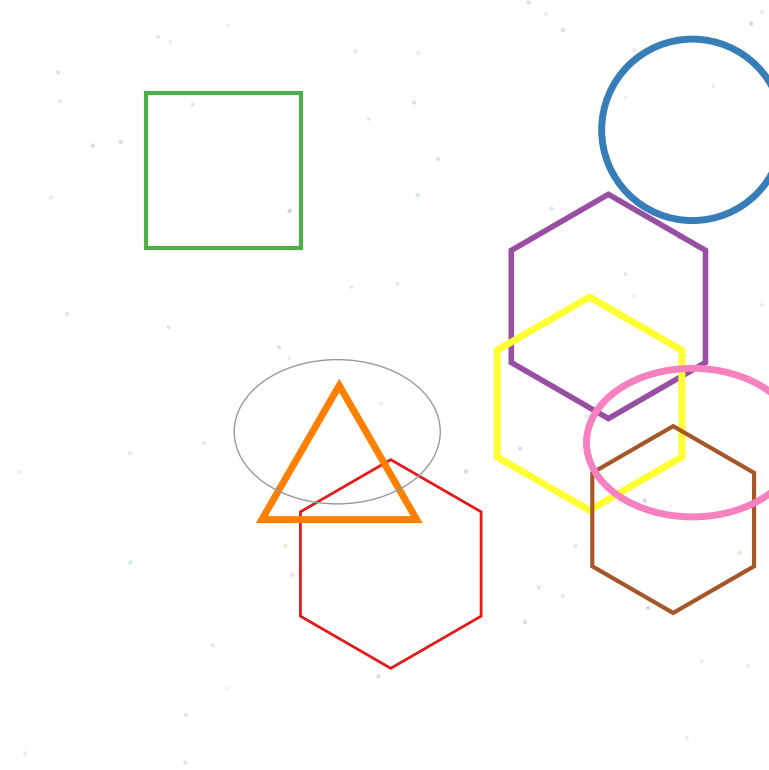[{"shape": "hexagon", "thickness": 1, "radius": 0.68, "center": [0.507, 0.268]}, {"shape": "circle", "thickness": 2.5, "radius": 0.59, "center": [0.899, 0.831]}, {"shape": "square", "thickness": 1.5, "radius": 0.5, "center": [0.291, 0.779]}, {"shape": "hexagon", "thickness": 2, "radius": 0.73, "center": [0.79, 0.602]}, {"shape": "triangle", "thickness": 2.5, "radius": 0.58, "center": [0.441, 0.383]}, {"shape": "hexagon", "thickness": 2.5, "radius": 0.69, "center": [0.766, 0.476]}, {"shape": "hexagon", "thickness": 1.5, "radius": 0.61, "center": [0.874, 0.325]}, {"shape": "oval", "thickness": 2.5, "radius": 0.69, "center": [0.899, 0.425]}, {"shape": "oval", "thickness": 0.5, "radius": 0.67, "center": [0.438, 0.439]}]